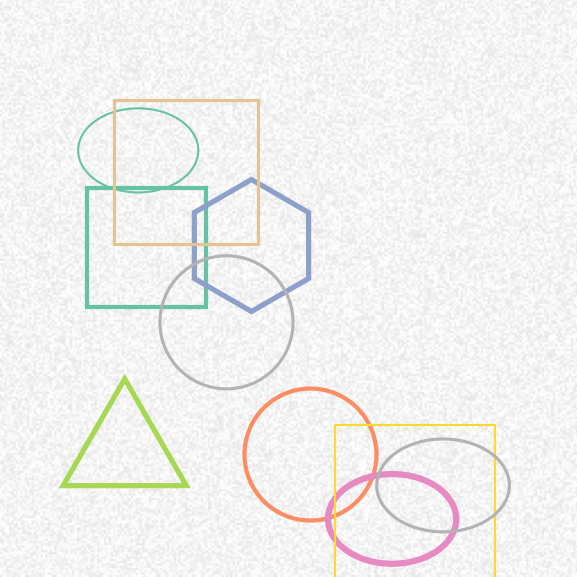[{"shape": "oval", "thickness": 1, "radius": 0.52, "center": [0.239, 0.739]}, {"shape": "square", "thickness": 2, "radius": 0.52, "center": [0.253, 0.571]}, {"shape": "circle", "thickness": 2, "radius": 0.57, "center": [0.538, 0.212]}, {"shape": "hexagon", "thickness": 2.5, "radius": 0.57, "center": [0.435, 0.574]}, {"shape": "oval", "thickness": 3, "radius": 0.55, "center": [0.679, 0.101]}, {"shape": "triangle", "thickness": 2.5, "radius": 0.62, "center": [0.216, 0.22]}, {"shape": "square", "thickness": 1, "radius": 0.69, "center": [0.719, 0.124]}, {"shape": "square", "thickness": 1.5, "radius": 0.63, "center": [0.322, 0.701]}, {"shape": "oval", "thickness": 1.5, "radius": 0.57, "center": [0.767, 0.159]}, {"shape": "circle", "thickness": 1.5, "radius": 0.58, "center": [0.392, 0.441]}]